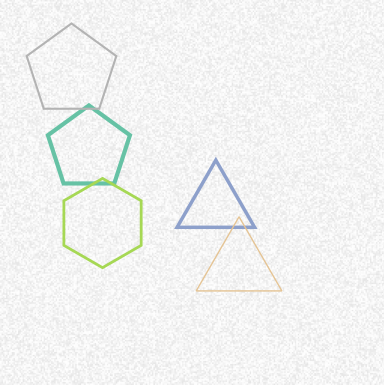[{"shape": "pentagon", "thickness": 3, "radius": 0.56, "center": [0.231, 0.614]}, {"shape": "triangle", "thickness": 2.5, "radius": 0.58, "center": [0.561, 0.468]}, {"shape": "hexagon", "thickness": 2, "radius": 0.58, "center": [0.266, 0.421]}, {"shape": "triangle", "thickness": 1, "radius": 0.64, "center": [0.621, 0.309]}, {"shape": "pentagon", "thickness": 1.5, "radius": 0.61, "center": [0.186, 0.817]}]